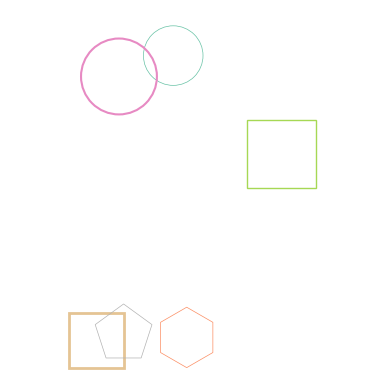[{"shape": "circle", "thickness": 0.5, "radius": 0.39, "center": [0.45, 0.856]}, {"shape": "hexagon", "thickness": 0.5, "radius": 0.39, "center": [0.485, 0.124]}, {"shape": "circle", "thickness": 1.5, "radius": 0.49, "center": [0.309, 0.801]}, {"shape": "square", "thickness": 1, "radius": 0.44, "center": [0.731, 0.601]}, {"shape": "square", "thickness": 2, "radius": 0.35, "center": [0.251, 0.116]}, {"shape": "pentagon", "thickness": 0.5, "radius": 0.39, "center": [0.321, 0.133]}]